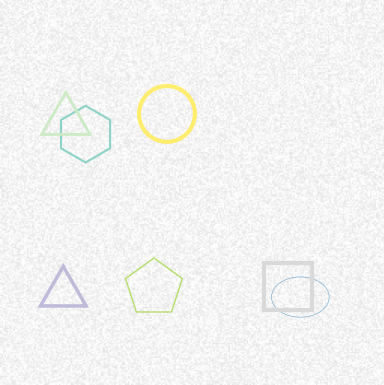[{"shape": "hexagon", "thickness": 1.5, "radius": 0.37, "center": [0.222, 0.652]}, {"shape": "triangle", "thickness": 2.5, "radius": 0.34, "center": [0.164, 0.24]}, {"shape": "oval", "thickness": 0.5, "radius": 0.37, "center": [0.78, 0.228]}, {"shape": "pentagon", "thickness": 1, "radius": 0.39, "center": [0.4, 0.252]}, {"shape": "square", "thickness": 3, "radius": 0.31, "center": [0.748, 0.255]}, {"shape": "triangle", "thickness": 2, "radius": 0.36, "center": [0.171, 0.687]}, {"shape": "circle", "thickness": 3, "radius": 0.36, "center": [0.434, 0.704]}]